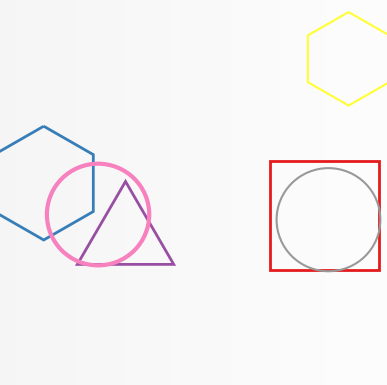[{"shape": "square", "thickness": 2, "radius": 0.71, "center": [0.838, 0.441]}, {"shape": "hexagon", "thickness": 2, "radius": 0.74, "center": [0.113, 0.524]}, {"shape": "triangle", "thickness": 2, "radius": 0.72, "center": [0.324, 0.385]}, {"shape": "hexagon", "thickness": 1.5, "radius": 0.61, "center": [0.9, 0.847]}, {"shape": "circle", "thickness": 3, "radius": 0.66, "center": [0.253, 0.443]}, {"shape": "circle", "thickness": 1.5, "radius": 0.67, "center": [0.848, 0.429]}]